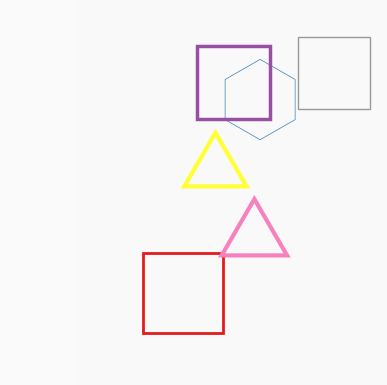[{"shape": "square", "thickness": 2, "radius": 0.52, "center": [0.472, 0.24]}, {"shape": "hexagon", "thickness": 0.5, "radius": 0.52, "center": [0.671, 0.741]}, {"shape": "square", "thickness": 2.5, "radius": 0.47, "center": [0.603, 0.786]}, {"shape": "triangle", "thickness": 3, "radius": 0.46, "center": [0.556, 0.562]}, {"shape": "triangle", "thickness": 3, "radius": 0.49, "center": [0.656, 0.385]}, {"shape": "square", "thickness": 1, "radius": 0.47, "center": [0.862, 0.811]}]